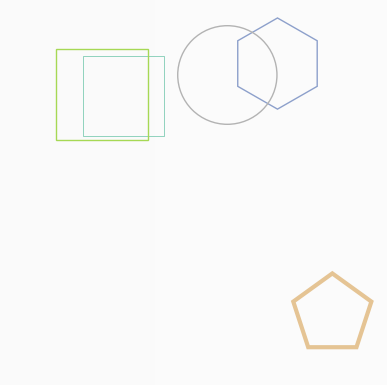[{"shape": "square", "thickness": 0.5, "radius": 0.52, "center": [0.319, 0.751]}, {"shape": "hexagon", "thickness": 1, "radius": 0.59, "center": [0.716, 0.835]}, {"shape": "square", "thickness": 1, "radius": 0.59, "center": [0.263, 0.754]}, {"shape": "pentagon", "thickness": 3, "radius": 0.53, "center": [0.858, 0.184]}, {"shape": "circle", "thickness": 1, "radius": 0.64, "center": [0.587, 0.805]}]